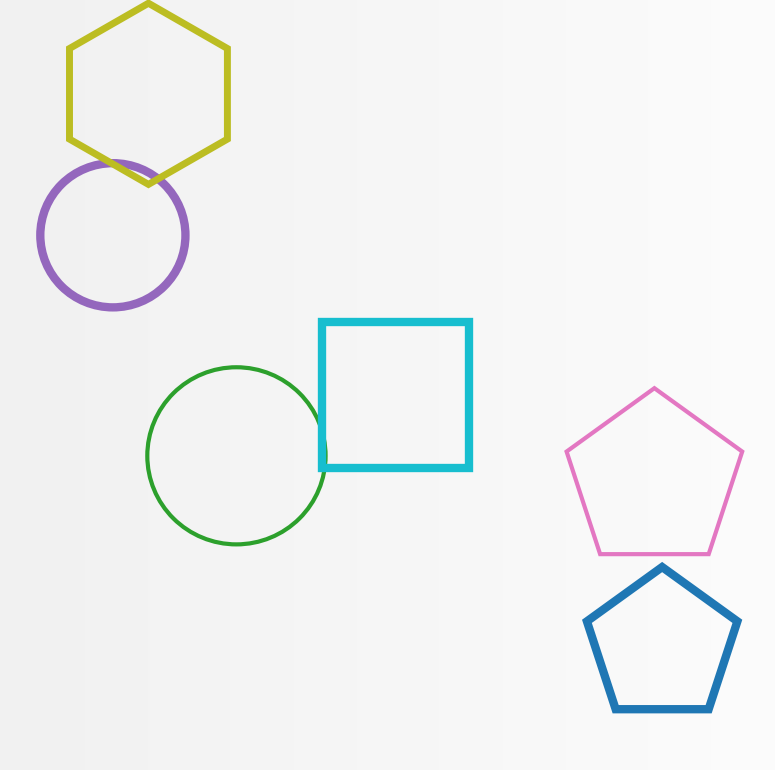[{"shape": "pentagon", "thickness": 3, "radius": 0.51, "center": [0.854, 0.162]}, {"shape": "circle", "thickness": 1.5, "radius": 0.58, "center": [0.305, 0.408]}, {"shape": "circle", "thickness": 3, "radius": 0.47, "center": [0.146, 0.694]}, {"shape": "pentagon", "thickness": 1.5, "radius": 0.6, "center": [0.844, 0.377]}, {"shape": "hexagon", "thickness": 2.5, "radius": 0.59, "center": [0.192, 0.878]}, {"shape": "square", "thickness": 3, "radius": 0.48, "center": [0.51, 0.487]}]